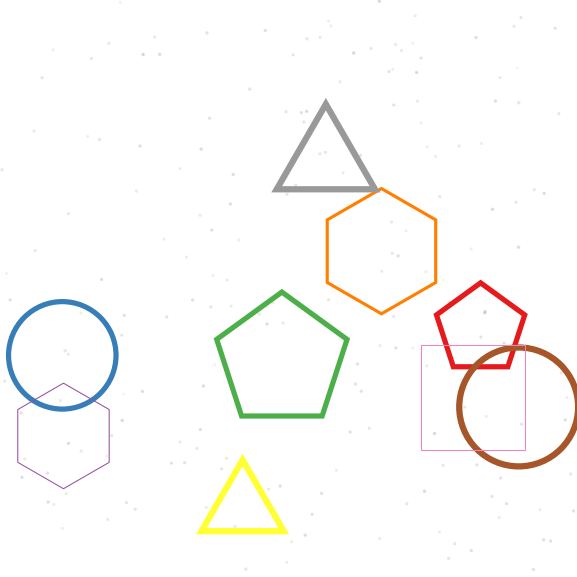[{"shape": "pentagon", "thickness": 2.5, "radius": 0.4, "center": [0.832, 0.429]}, {"shape": "circle", "thickness": 2.5, "radius": 0.47, "center": [0.108, 0.384]}, {"shape": "pentagon", "thickness": 2.5, "radius": 0.59, "center": [0.488, 0.375]}, {"shape": "hexagon", "thickness": 0.5, "radius": 0.46, "center": [0.11, 0.244]}, {"shape": "hexagon", "thickness": 1.5, "radius": 0.54, "center": [0.661, 0.564]}, {"shape": "triangle", "thickness": 3, "radius": 0.41, "center": [0.42, 0.121]}, {"shape": "circle", "thickness": 3, "radius": 0.51, "center": [0.898, 0.294]}, {"shape": "square", "thickness": 0.5, "radius": 0.45, "center": [0.819, 0.311]}, {"shape": "triangle", "thickness": 3, "radius": 0.49, "center": [0.564, 0.72]}]